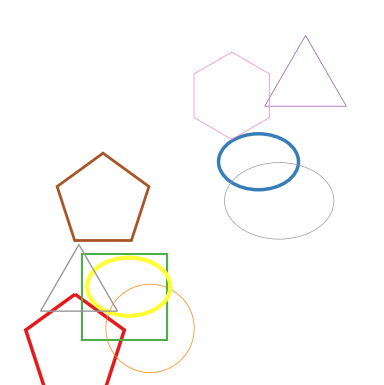[{"shape": "pentagon", "thickness": 2.5, "radius": 0.67, "center": [0.195, 0.101]}, {"shape": "oval", "thickness": 2.5, "radius": 0.52, "center": [0.671, 0.58]}, {"shape": "square", "thickness": 1.5, "radius": 0.55, "center": [0.324, 0.229]}, {"shape": "triangle", "thickness": 0.5, "radius": 0.61, "center": [0.794, 0.785]}, {"shape": "circle", "thickness": 0.5, "radius": 0.57, "center": [0.39, 0.147]}, {"shape": "oval", "thickness": 3, "radius": 0.54, "center": [0.334, 0.255]}, {"shape": "pentagon", "thickness": 2, "radius": 0.63, "center": [0.268, 0.477]}, {"shape": "hexagon", "thickness": 0.5, "radius": 0.57, "center": [0.602, 0.751]}, {"shape": "oval", "thickness": 0.5, "radius": 0.71, "center": [0.725, 0.478]}, {"shape": "triangle", "thickness": 1, "radius": 0.58, "center": [0.205, 0.249]}]